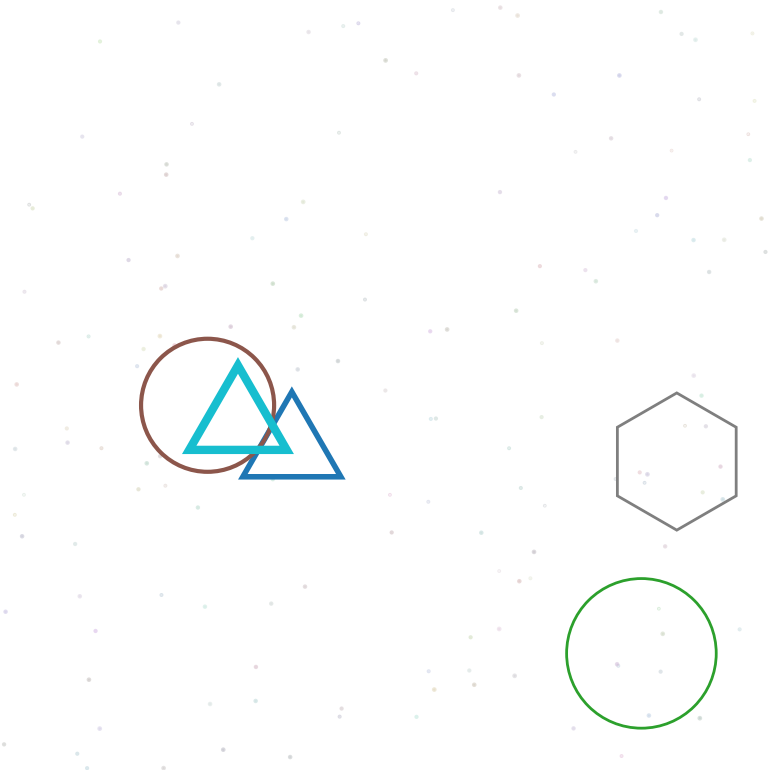[{"shape": "triangle", "thickness": 2, "radius": 0.37, "center": [0.379, 0.418]}, {"shape": "circle", "thickness": 1, "radius": 0.49, "center": [0.833, 0.151]}, {"shape": "circle", "thickness": 1.5, "radius": 0.43, "center": [0.27, 0.474]}, {"shape": "hexagon", "thickness": 1, "radius": 0.45, "center": [0.879, 0.401]}, {"shape": "triangle", "thickness": 3, "radius": 0.37, "center": [0.309, 0.452]}]